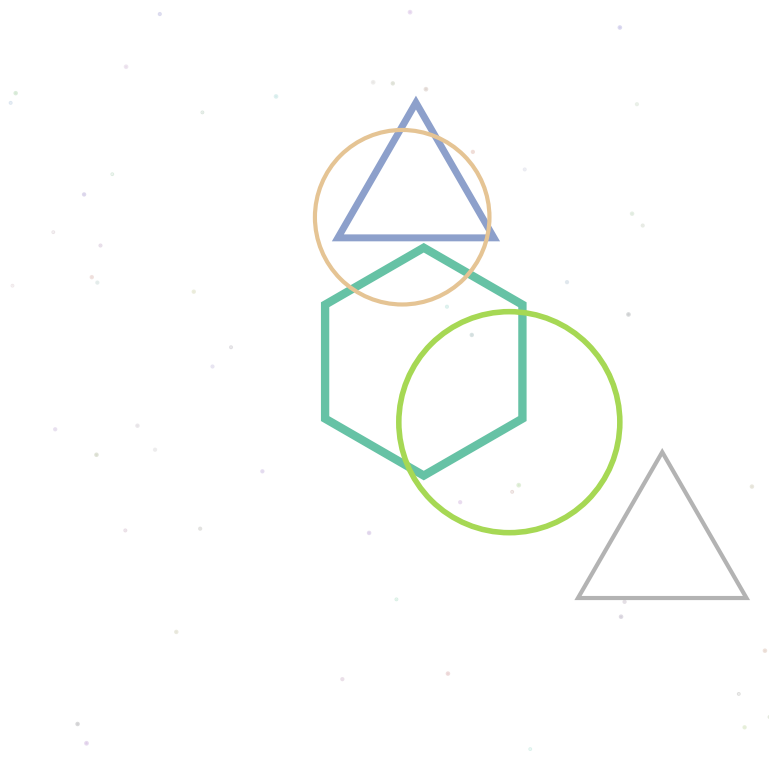[{"shape": "hexagon", "thickness": 3, "radius": 0.74, "center": [0.55, 0.53]}, {"shape": "triangle", "thickness": 2.5, "radius": 0.59, "center": [0.54, 0.75]}, {"shape": "circle", "thickness": 2, "radius": 0.72, "center": [0.661, 0.452]}, {"shape": "circle", "thickness": 1.5, "radius": 0.57, "center": [0.522, 0.718]}, {"shape": "triangle", "thickness": 1.5, "radius": 0.63, "center": [0.86, 0.287]}]